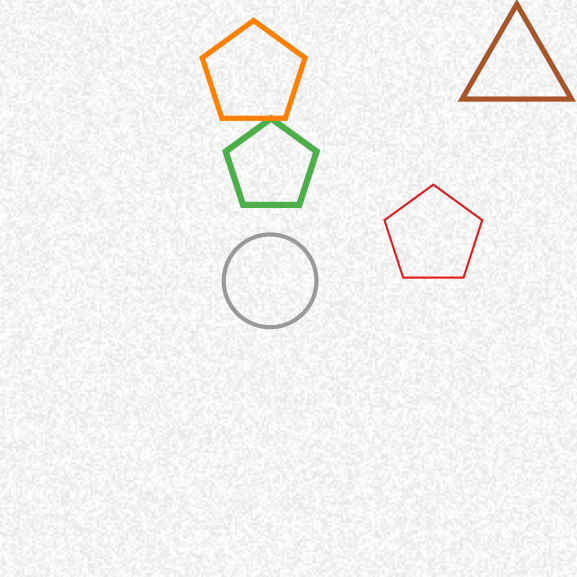[{"shape": "pentagon", "thickness": 1, "radius": 0.44, "center": [0.75, 0.59]}, {"shape": "pentagon", "thickness": 3, "radius": 0.41, "center": [0.47, 0.711]}, {"shape": "pentagon", "thickness": 2.5, "radius": 0.47, "center": [0.439, 0.87]}, {"shape": "triangle", "thickness": 2.5, "radius": 0.55, "center": [0.895, 0.882]}, {"shape": "circle", "thickness": 2, "radius": 0.4, "center": [0.468, 0.513]}]